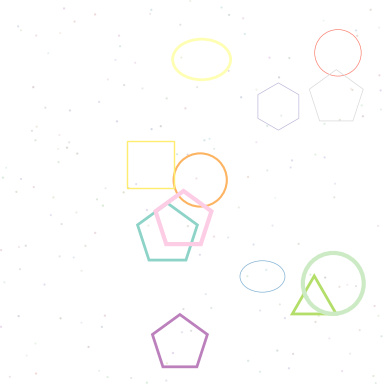[{"shape": "pentagon", "thickness": 2, "radius": 0.41, "center": [0.435, 0.391]}, {"shape": "oval", "thickness": 2, "radius": 0.38, "center": [0.524, 0.846]}, {"shape": "hexagon", "thickness": 0.5, "radius": 0.31, "center": [0.723, 0.723]}, {"shape": "circle", "thickness": 0.5, "radius": 0.3, "center": [0.878, 0.863]}, {"shape": "oval", "thickness": 0.5, "radius": 0.29, "center": [0.682, 0.282]}, {"shape": "circle", "thickness": 1.5, "radius": 0.35, "center": [0.52, 0.533]}, {"shape": "triangle", "thickness": 2, "radius": 0.33, "center": [0.816, 0.217]}, {"shape": "pentagon", "thickness": 3, "radius": 0.38, "center": [0.477, 0.428]}, {"shape": "pentagon", "thickness": 0.5, "radius": 0.37, "center": [0.873, 0.745]}, {"shape": "pentagon", "thickness": 2, "radius": 0.38, "center": [0.467, 0.108]}, {"shape": "circle", "thickness": 3, "radius": 0.4, "center": [0.866, 0.264]}, {"shape": "square", "thickness": 1, "radius": 0.31, "center": [0.391, 0.572]}]